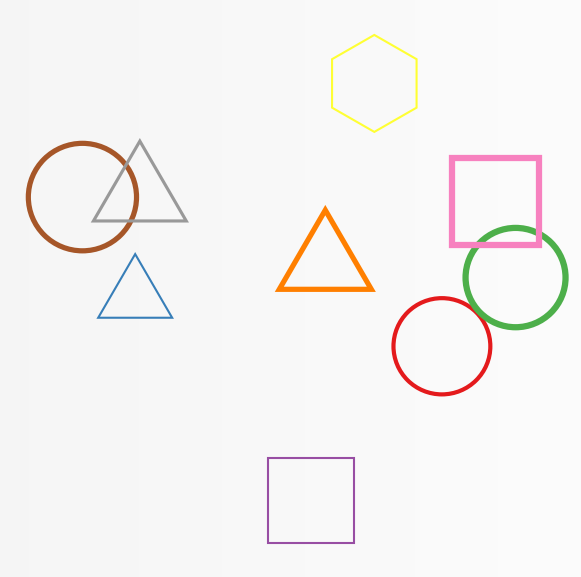[{"shape": "circle", "thickness": 2, "radius": 0.42, "center": [0.76, 0.4]}, {"shape": "triangle", "thickness": 1, "radius": 0.37, "center": [0.233, 0.486]}, {"shape": "circle", "thickness": 3, "radius": 0.43, "center": [0.887, 0.518]}, {"shape": "square", "thickness": 1, "radius": 0.37, "center": [0.536, 0.132]}, {"shape": "triangle", "thickness": 2.5, "radius": 0.46, "center": [0.56, 0.544]}, {"shape": "hexagon", "thickness": 1, "radius": 0.42, "center": [0.644, 0.855]}, {"shape": "circle", "thickness": 2.5, "radius": 0.47, "center": [0.142, 0.658]}, {"shape": "square", "thickness": 3, "radius": 0.38, "center": [0.853, 0.65]}, {"shape": "triangle", "thickness": 1.5, "radius": 0.46, "center": [0.241, 0.663]}]